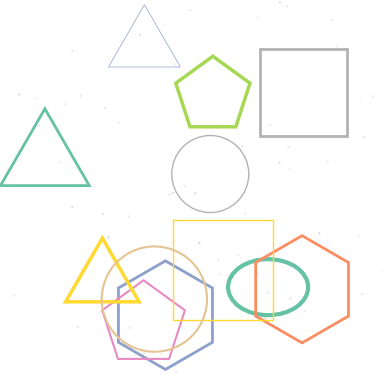[{"shape": "oval", "thickness": 3, "radius": 0.52, "center": [0.696, 0.254]}, {"shape": "triangle", "thickness": 2, "radius": 0.67, "center": [0.117, 0.584]}, {"shape": "hexagon", "thickness": 2, "radius": 0.7, "center": [0.785, 0.249]}, {"shape": "hexagon", "thickness": 2, "radius": 0.7, "center": [0.43, 0.181]}, {"shape": "triangle", "thickness": 0.5, "radius": 0.54, "center": [0.375, 0.88]}, {"shape": "pentagon", "thickness": 1.5, "radius": 0.56, "center": [0.373, 0.159]}, {"shape": "pentagon", "thickness": 2.5, "radius": 0.51, "center": [0.553, 0.753]}, {"shape": "square", "thickness": 1, "radius": 0.65, "center": [0.578, 0.3]}, {"shape": "triangle", "thickness": 2.5, "radius": 0.55, "center": [0.266, 0.271]}, {"shape": "circle", "thickness": 1.5, "radius": 0.68, "center": [0.401, 0.223]}, {"shape": "square", "thickness": 2, "radius": 0.56, "center": [0.787, 0.759]}, {"shape": "circle", "thickness": 1, "radius": 0.5, "center": [0.546, 0.548]}]